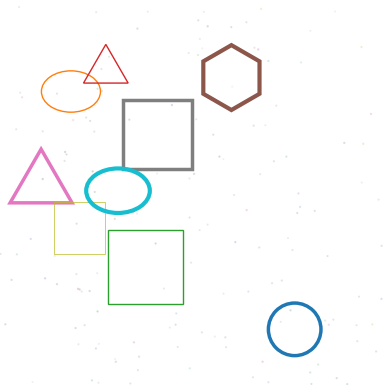[{"shape": "circle", "thickness": 2.5, "radius": 0.34, "center": [0.765, 0.145]}, {"shape": "oval", "thickness": 1, "radius": 0.38, "center": [0.184, 0.762]}, {"shape": "square", "thickness": 1, "radius": 0.48, "center": [0.377, 0.307]}, {"shape": "triangle", "thickness": 1, "radius": 0.33, "center": [0.275, 0.818]}, {"shape": "hexagon", "thickness": 3, "radius": 0.42, "center": [0.601, 0.798]}, {"shape": "triangle", "thickness": 2.5, "radius": 0.46, "center": [0.107, 0.52]}, {"shape": "square", "thickness": 2.5, "radius": 0.45, "center": [0.409, 0.651]}, {"shape": "square", "thickness": 0.5, "radius": 0.33, "center": [0.207, 0.408]}, {"shape": "oval", "thickness": 3, "radius": 0.41, "center": [0.307, 0.505]}]